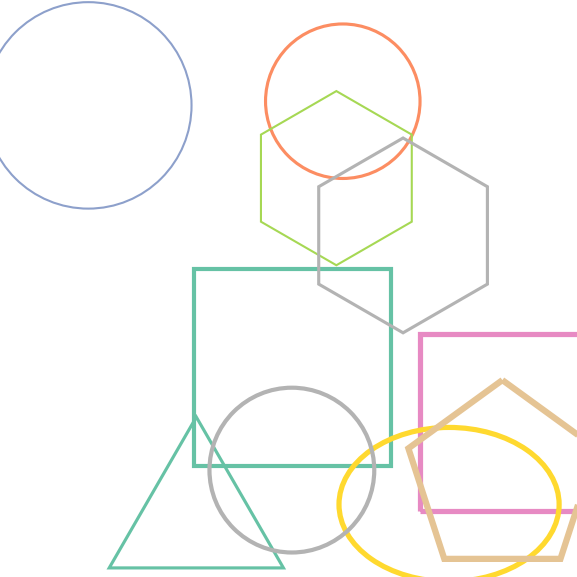[{"shape": "square", "thickness": 2, "radius": 0.85, "center": [0.507, 0.363]}, {"shape": "triangle", "thickness": 1.5, "radius": 0.87, "center": [0.34, 0.103]}, {"shape": "circle", "thickness": 1.5, "radius": 0.67, "center": [0.594, 0.824]}, {"shape": "circle", "thickness": 1, "radius": 0.89, "center": [0.153, 0.817]}, {"shape": "square", "thickness": 2.5, "radius": 0.77, "center": [0.88, 0.268]}, {"shape": "hexagon", "thickness": 1, "radius": 0.75, "center": [0.582, 0.691]}, {"shape": "oval", "thickness": 2.5, "radius": 0.95, "center": [0.778, 0.126]}, {"shape": "pentagon", "thickness": 3, "radius": 0.86, "center": [0.87, 0.17]}, {"shape": "circle", "thickness": 2, "radius": 0.71, "center": [0.505, 0.185]}, {"shape": "hexagon", "thickness": 1.5, "radius": 0.84, "center": [0.698, 0.592]}]